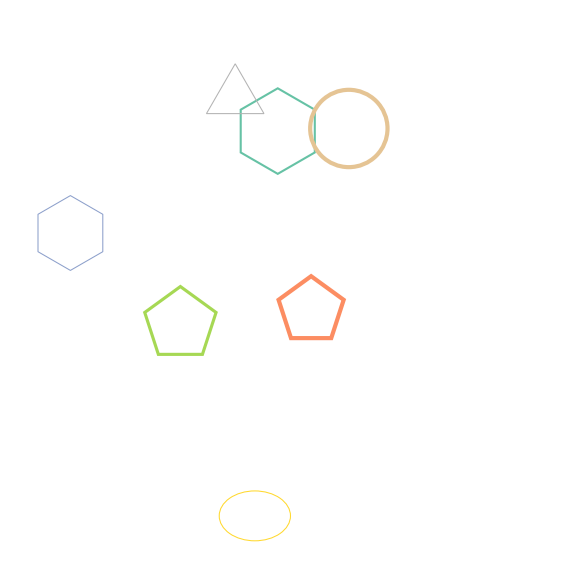[{"shape": "hexagon", "thickness": 1, "radius": 0.37, "center": [0.481, 0.772]}, {"shape": "pentagon", "thickness": 2, "radius": 0.3, "center": [0.539, 0.462]}, {"shape": "hexagon", "thickness": 0.5, "radius": 0.32, "center": [0.122, 0.596]}, {"shape": "pentagon", "thickness": 1.5, "radius": 0.32, "center": [0.312, 0.438]}, {"shape": "oval", "thickness": 0.5, "radius": 0.31, "center": [0.441, 0.106]}, {"shape": "circle", "thickness": 2, "radius": 0.33, "center": [0.604, 0.777]}, {"shape": "triangle", "thickness": 0.5, "radius": 0.29, "center": [0.407, 0.831]}]